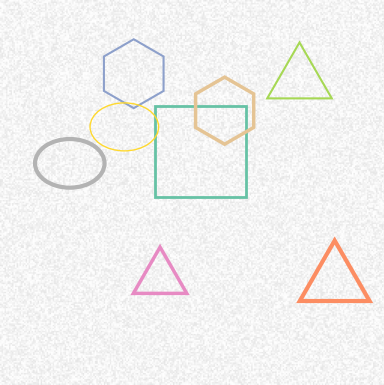[{"shape": "square", "thickness": 2, "radius": 0.59, "center": [0.522, 0.607]}, {"shape": "triangle", "thickness": 3, "radius": 0.52, "center": [0.869, 0.271]}, {"shape": "hexagon", "thickness": 1.5, "radius": 0.45, "center": [0.347, 0.809]}, {"shape": "triangle", "thickness": 2.5, "radius": 0.4, "center": [0.416, 0.278]}, {"shape": "triangle", "thickness": 1.5, "radius": 0.48, "center": [0.778, 0.793]}, {"shape": "oval", "thickness": 1, "radius": 0.45, "center": [0.323, 0.67]}, {"shape": "hexagon", "thickness": 2.5, "radius": 0.44, "center": [0.583, 0.713]}, {"shape": "oval", "thickness": 3, "radius": 0.45, "center": [0.181, 0.576]}]